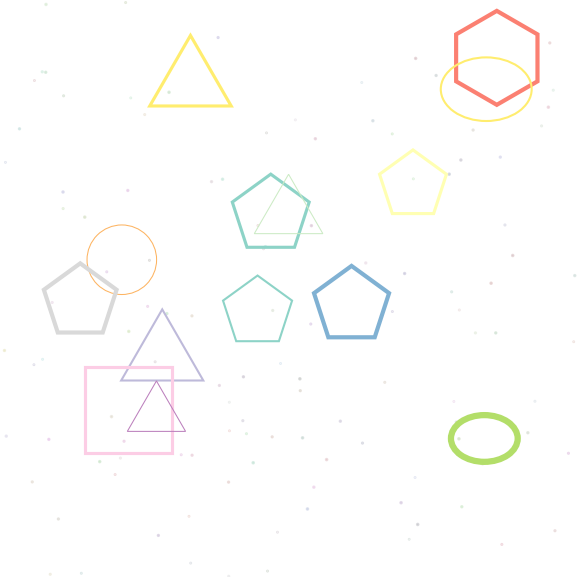[{"shape": "pentagon", "thickness": 1.5, "radius": 0.35, "center": [0.469, 0.628]}, {"shape": "pentagon", "thickness": 1, "radius": 0.31, "center": [0.446, 0.459]}, {"shape": "pentagon", "thickness": 1.5, "radius": 0.3, "center": [0.715, 0.679]}, {"shape": "triangle", "thickness": 1, "radius": 0.41, "center": [0.281, 0.381]}, {"shape": "hexagon", "thickness": 2, "radius": 0.41, "center": [0.86, 0.899]}, {"shape": "pentagon", "thickness": 2, "radius": 0.34, "center": [0.609, 0.47]}, {"shape": "circle", "thickness": 0.5, "radius": 0.3, "center": [0.211, 0.549]}, {"shape": "oval", "thickness": 3, "radius": 0.29, "center": [0.839, 0.24]}, {"shape": "square", "thickness": 1.5, "radius": 0.38, "center": [0.223, 0.289]}, {"shape": "pentagon", "thickness": 2, "radius": 0.33, "center": [0.139, 0.477]}, {"shape": "triangle", "thickness": 0.5, "radius": 0.29, "center": [0.271, 0.281]}, {"shape": "triangle", "thickness": 0.5, "radius": 0.34, "center": [0.5, 0.629]}, {"shape": "oval", "thickness": 1, "radius": 0.39, "center": [0.842, 0.845]}, {"shape": "triangle", "thickness": 1.5, "radius": 0.41, "center": [0.33, 0.856]}]